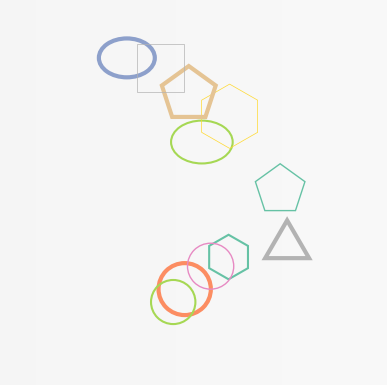[{"shape": "hexagon", "thickness": 1.5, "radius": 0.29, "center": [0.59, 0.332]}, {"shape": "pentagon", "thickness": 1, "radius": 0.34, "center": [0.723, 0.507]}, {"shape": "circle", "thickness": 3, "radius": 0.34, "center": [0.477, 0.249]}, {"shape": "oval", "thickness": 3, "radius": 0.36, "center": [0.327, 0.85]}, {"shape": "circle", "thickness": 1, "radius": 0.3, "center": [0.544, 0.309]}, {"shape": "oval", "thickness": 1.5, "radius": 0.4, "center": [0.521, 0.631]}, {"shape": "circle", "thickness": 1.5, "radius": 0.29, "center": [0.447, 0.216]}, {"shape": "hexagon", "thickness": 0.5, "radius": 0.42, "center": [0.593, 0.698]}, {"shape": "pentagon", "thickness": 3, "radius": 0.37, "center": [0.487, 0.755]}, {"shape": "triangle", "thickness": 3, "radius": 0.33, "center": [0.741, 0.362]}, {"shape": "square", "thickness": 0.5, "radius": 0.31, "center": [0.414, 0.824]}]